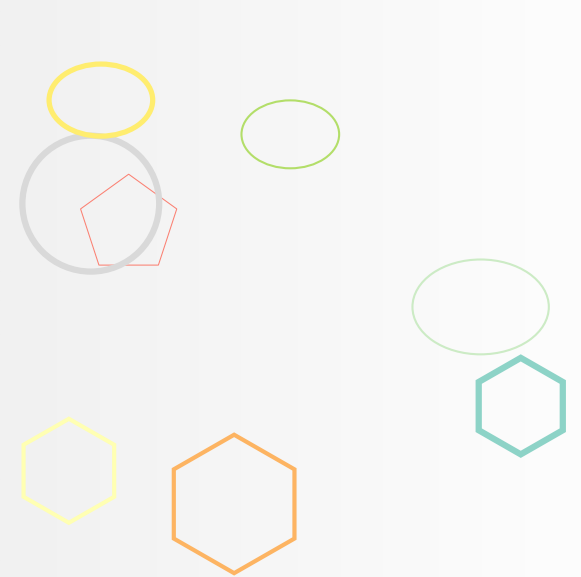[{"shape": "hexagon", "thickness": 3, "radius": 0.42, "center": [0.896, 0.296]}, {"shape": "hexagon", "thickness": 2, "radius": 0.45, "center": [0.118, 0.184]}, {"shape": "pentagon", "thickness": 0.5, "radius": 0.43, "center": [0.221, 0.61]}, {"shape": "hexagon", "thickness": 2, "radius": 0.6, "center": [0.403, 0.127]}, {"shape": "oval", "thickness": 1, "radius": 0.42, "center": [0.499, 0.767]}, {"shape": "circle", "thickness": 3, "radius": 0.59, "center": [0.156, 0.647]}, {"shape": "oval", "thickness": 1, "radius": 0.59, "center": [0.827, 0.468]}, {"shape": "oval", "thickness": 2.5, "radius": 0.45, "center": [0.174, 0.826]}]